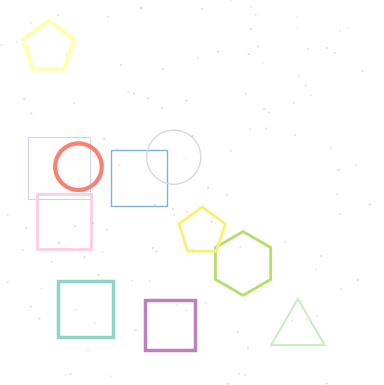[{"shape": "square", "thickness": 2.5, "radius": 0.36, "center": [0.222, 0.197]}, {"shape": "pentagon", "thickness": 3, "radius": 0.35, "center": [0.126, 0.877]}, {"shape": "square", "thickness": 0.5, "radius": 0.4, "center": [0.153, 0.563]}, {"shape": "circle", "thickness": 3, "radius": 0.3, "center": [0.204, 0.567]}, {"shape": "square", "thickness": 1, "radius": 0.37, "center": [0.362, 0.537]}, {"shape": "hexagon", "thickness": 2, "radius": 0.41, "center": [0.631, 0.316]}, {"shape": "square", "thickness": 2, "radius": 0.35, "center": [0.167, 0.425]}, {"shape": "circle", "thickness": 1, "radius": 0.35, "center": [0.451, 0.592]}, {"shape": "square", "thickness": 2.5, "radius": 0.33, "center": [0.442, 0.155]}, {"shape": "triangle", "thickness": 1.5, "radius": 0.4, "center": [0.774, 0.144]}, {"shape": "pentagon", "thickness": 2, "radius": 0.32, "center": [0.525, 0.399]}]